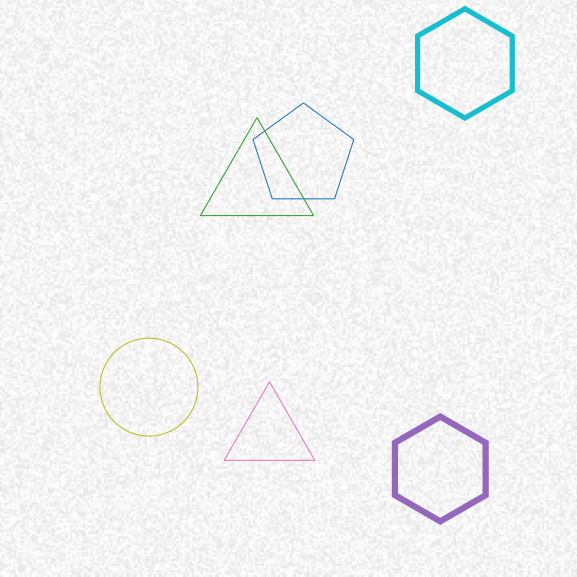[{"shape": "pentagon", "thickness": 0.5, "radius": 0.46, "center": [0.525, 0.729]}, {"shape": "triangle", "thickness": 0.5, "radius": 0.57, "center": [0.445, 0.682]}, {"shape": "hexagon", "thickness": 3, "radius": 0.45, "center": [0.762, 0.187]}, {"shape": "triangle", "thickness": 0.5, "radius": 0.45, "center": [0.467, 0.247]}, {"shape": "circle", "thickness": 0.5, "radius": 0.42, "center": [0.258, 0.329]}, {"shape": "hexagon", "thickness": 2.5, "radius": 0.47, "center": [0.805, 0.889]}]